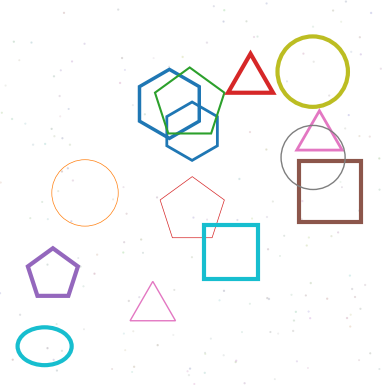[{"shape": "hexagon", "thickness": 2, "radius": 0.38, "center": [0.499, 0.659]}, {"shape": "hexagon", "thickness": 2.5, "radius": 0.45, "center": [0.44, 0.73]}, {"shape": "circle", "thickness": 0.5, "radius": 0.43, "center": [0.221, 0.499]}, {"shape": "pentagon", "thickness": 1.5, "radius": 0.47, "center": [0.493, 0.73]}, {"shape": "pentagon", "thickness": 0.5, "radius": 0.44, "center": [0.499, 0.454]}, {"shape": "triangle", "thickness": 3, "radius": 0.34, "center": [0.651, 0.793]}, {"shape": "pentagon", "thickness": 3, "radius": 0.34, "center": [0.137, 0.287]}, {"shape": "square", "thickness": 3, "radius": 0.4, "center": [0.857, 0.503]}, {"shape": "triangle", "thickness": 1, "radius": 0.34, "center": [0.397, 0.201]}, {"shape": "triangle", "thickness": 2, "radius": 0.34, "center": [0.83, 0.644]}, {"shape": "circle", "thickness": 1, "radius": 0.42, "center": [0.813, 0.591]}, {"shape": "circle", "thickness": 3, "radius": 0.46, "center": [0.812, 0.814]}, {"shape": "square", "thickness": 3, "radius": 0.35, "center": [0.599, 0.346]}, {"shape": "oval", "thickness": 3, "radius": 0.35, "center": [0.116, 0.101]}]